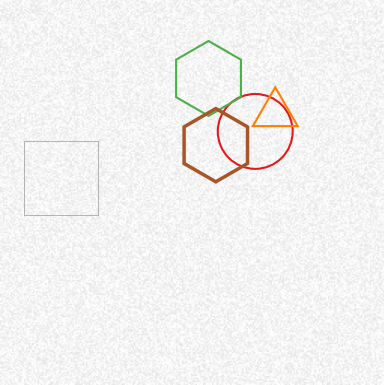[{"shape": "circle", "thickness": 1.5, "radius": 0.49, "center": [0.663, 0.659]}, {"shape": "hexagon", "thickness": 1.5, "radius": 0.49, "center": [0.542, 0.796]}, {"shape": "triangle", "thickness": 1.5, "radius": 0.34, "center": [0.715, 0.706]}, {"shape": "hexagon", "thickness": 2.5, "radius": 0.48, "center": [0.561, 0.623]}, {"shape": "square", "thickness": 0.5, "radius": 0.48, "center": [0.159, 0.539]}]